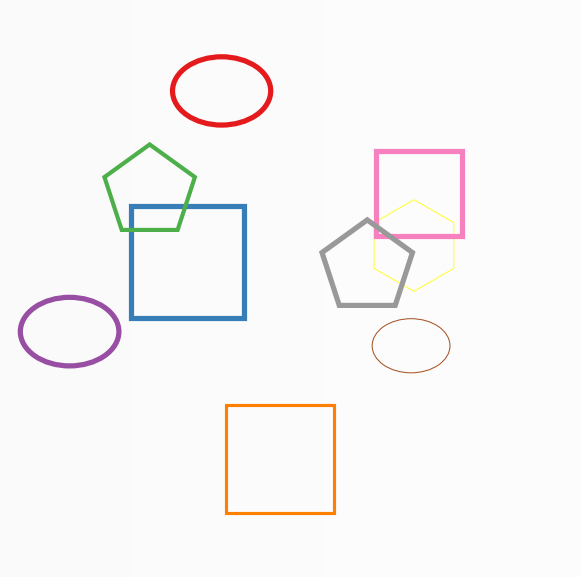[{"shape": "oval", "thickness": 2.5, "radius": 0.42, "center": [0.381, 0.842]}, {"shape": "square", "thickness": 2.5, "radius": 0.49, "center": [0.322, 0.546]}, {"shape": "pentagon", "thickness": 2, "radius": 0.41, "center": [0.258, 0.667]}, {"shape": "oval", "thickness": 2.5, "radius": 0.42, "center": [0.12, 0.425]}, {"shape": "square", "thickness": 1.5, "radius": 0.47, "center": [0.482, 0.204]}, {"shape": "hexagon", "thickness": 0.5, "radius": 0.4, "center": [0.712, 0.574]}, {"shape": "oval", "thickness": 0.5, "radius": 0.33, "center": [0.707, 0.4]}, {"shape": "square", "thickness": 2.5, "radius": 0.37, "center": [0.721, 0.664]}, {"shape": "pentagon", "thickness": 2.5, "radius": 0.41, "center": [0.632, 0.537]}]